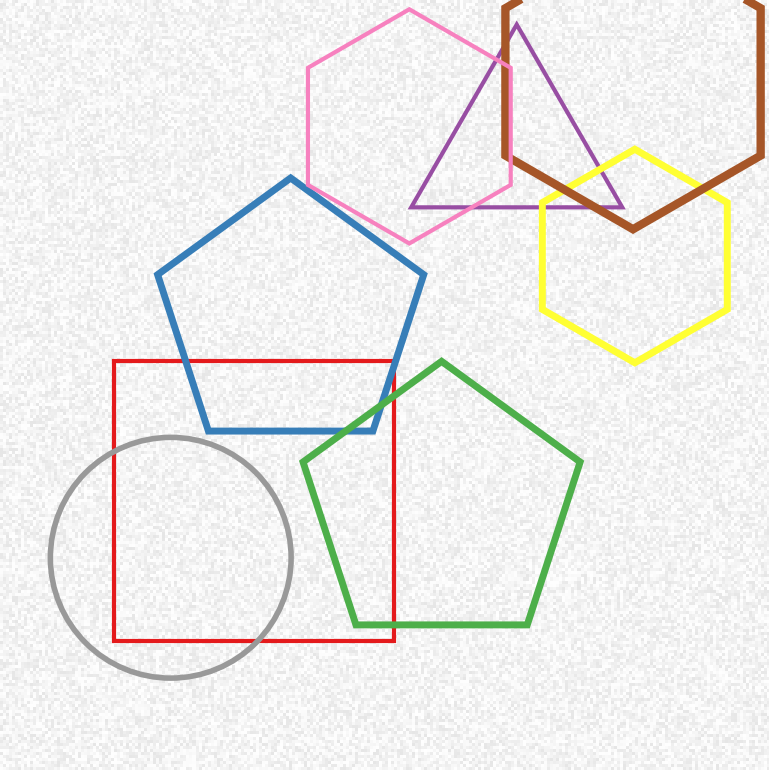[{"shape": "square", "thickness": 1.5, "radius": 0.91, "center": [0.33, 0.349]}, {"shape": "pentagon", "thickness": 2.5, "radius": 0.91, "center": [0.377, 0.587]}, {"shape": "pentagon", "thickness": 2.5, "radius": 0.95, "center": [0.574, 0.342]}, {"shape": "triangle", "thickness": 1.5, "radius": 0.79, "center": [0.671, 0.81]}, {"shape": "hexagon", "thickness": 2.5, "radius": 0.69, "center": [0.824, 0.668]}, {"shape": "hexagon", "thickness": 3, "radius": 0.96, "center": [0.822, 0.894]}, {"shape": "hexagon", "thickness": 1.5, "radius": 0.76, "center": [0.532, 0.836]}, {"shape": "circle", "thickness": 2, "radius": 0.78, "center": [0.222, 0.276]}]